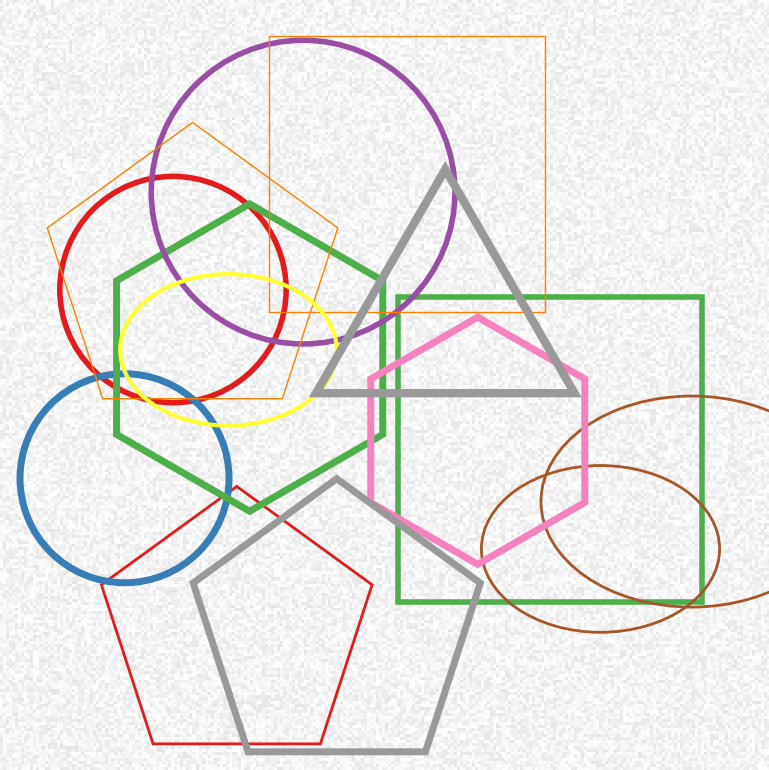[{"shape": "pentagon", "thickness": 1, "radius": 0.92, "center": [0.307, 0.183]}, {"shape": "circle", "thickness": 2, "radius": 0.73, "center": [0.225, 0.624]}, {"shape": "circle", "thickness": 2.5, "radius": 0.68, "center": [0.162, 0.379]}, {"shape": "square", "thickness": 2, "radius": 0.99, "center": [0.714, 0.416]}, {"shape": "hexagon", "thickness": 2.5, "radius": 1.0, "center": [0.324, 0.536]}, {"shape": "circle", "thickness": 2, "radius": 0.99, "center": [0.394, 0.751]}, {"shape": "square", "thickness": 0.5, "radius": 0.9, "center": [0.529, 0.774]}, {"shape": "pentagon", "thickness": 0.5, "radius": 0.99, "center": [0.25, 0.643]}, {"shape": "oval", "thickness": 1.5, "radius": 0.7, "center": [0.297, 0.546]}, {"shape": "oval", "thickness": 1, "radius": 0.77, "center": [0.78, 0.287]}, {"shape": "oval", "thickness": 1, "radius": 0.98, "center": [0.898, 0.349]}, {"shape": "hexagon", "thickness": 2.5, "radius": 0.8, "center": [0.62, 0.428]}, {"shape": "pentagon", "thickness": 2.5, "radius": 0.98, "center": [0.437, 0.182]}, {"shape": "triangle", "thickness": 3, "radius": 0.97, "center": [0.578, 0.586]}]